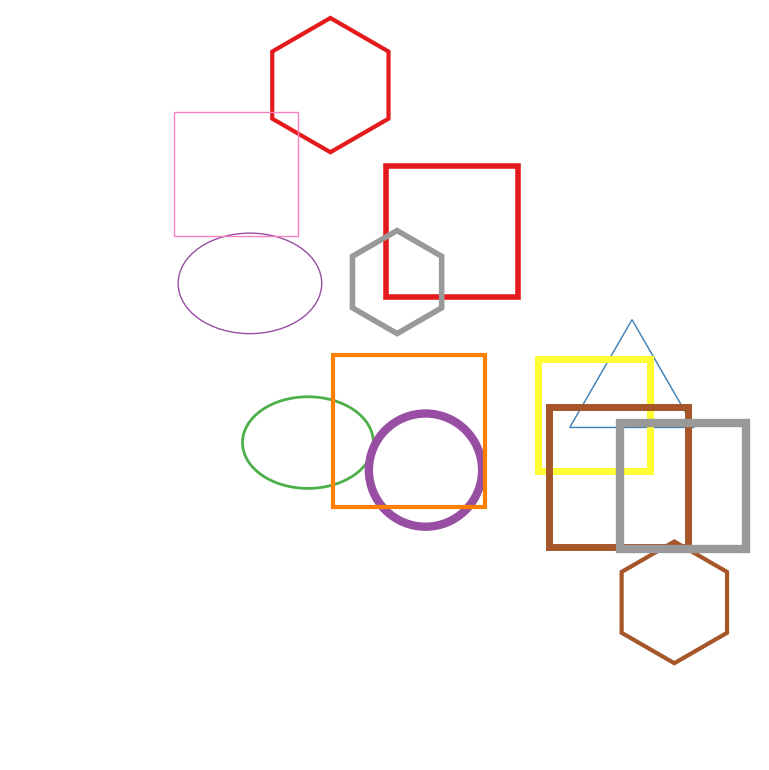[{"shape": "square", "thickness": 2, "radius": 0.43, "center": [0.587, 0.7]}, {"shape": "hexagon", "thickness": 1.5, "radius": 0.44, "center": [0.429, 0.889]}, {"shape": "triangle", "thickness": 0.5, "radius": 0.47, "center": [0.821, 0.492]}, {"shape": "oval", "thickness": 1, "radius": 0.43, "center": [0.4, 0.425]}, {"shape": "oval", "thickness": 0.5, "radius": 0.47, "center": [0.325, 0.632]}, {"shape": "circle", "thickness": 3, "radius": 0.37, "center": [0.553, 0.389]}, {"shape": "square", "thickness": 1.5, "radius": 0.49, "center": [0.531, 0.44]}, {"shape": "square", "thickness": 2.5, "radius": 0.36, "center": [0.771, 0.461]}, {"shape": "hexagon", "thickness": 1.5, "radius": 0.4, "center": [0.876, 0.218]}, {"shape": "square", "thickness": 2.5, "radius": 0.45, "center": [0.803, 0.381]}, {"shape": "square", "thickness": 0.5, "radius": 0.4, "center": [0.306, 0.774]}, {"shape": "square", "thickness": 3, "radius": 0.41, "center": [0.887, 0.369]}, {"shape": "hexagon", "thickness": 2, "radius": 0.33, "center": [0.516, 0.634]}]